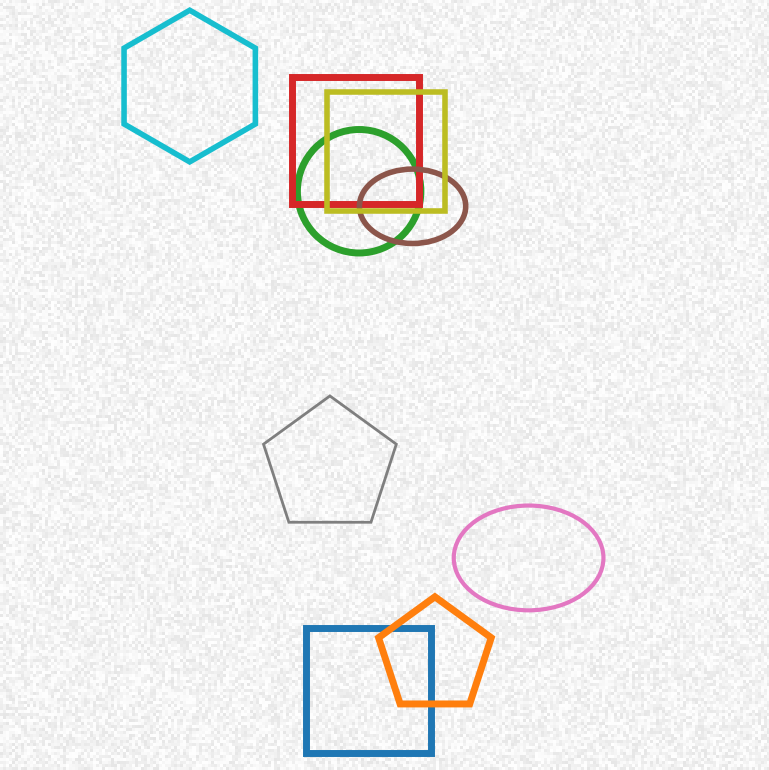[{"shape": "square", "thickness": 2.5, "radius": 0.41, "center": [0.479, 0.104]}, {"shape": "pentagon", "thickness": 2.5, "radius": 0.38, "center": [0.565, 0.148]}, {"shape": "circle", "thickness": 2.5, "radius": 0.4, "center": [0.466, 0.752]}, {"shape": "square", "thickness": 2.5, "radius": 0.41, "center": [0.462, 0.817]}, {"shape": "oval", "thickness": 2, "radius": 0.35, "center": [0.536, 0.732]}, {"shape": "oval", "thickness": 1.5, "radius": 0.49, "center": [0.687, 0.275]}, {"shape": "pentagon", "thickness": 1, "radius": 0.45, "center": [0.428, 0.395]}, {"shape": "square", "thickness": 2, "radius": 0.39, "center": [0.501, 0.803]}, {"shape": "hexagon", "thickness": 2, "radius": 0.49, "center": [0.246, 0.888]}]